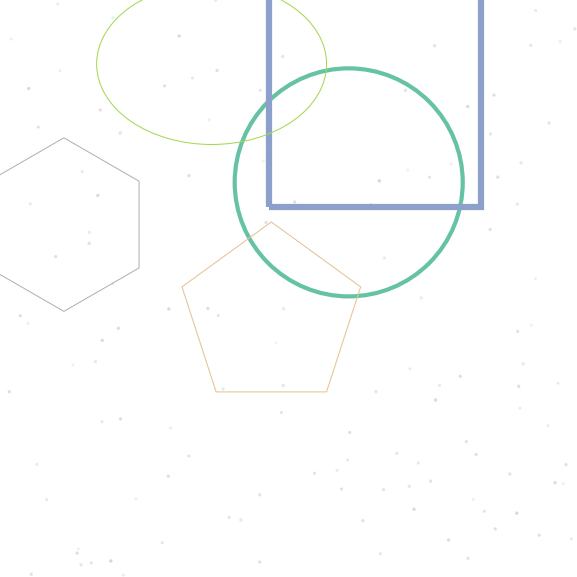[{"shape": "circle", "thickness": 2, "radius": 0.99, "center": [0.604, 0.683]}, {"shape": "square", "thickness": 3, "radius": 0.92, "center": [0.65, 0.823]}, {"shape": "oval", "thickness": 0.5, "radius": 1.0, "center": [0.366, 0.888]}, {"shape": "pentagon", "thickness": 0.5, "radius": 0.81, "center": [0.47, 0.452]}, {"shape": "hexagon", "thickness": 0.5, "radius": 0.75, "center": [0.111, 0.61]}]